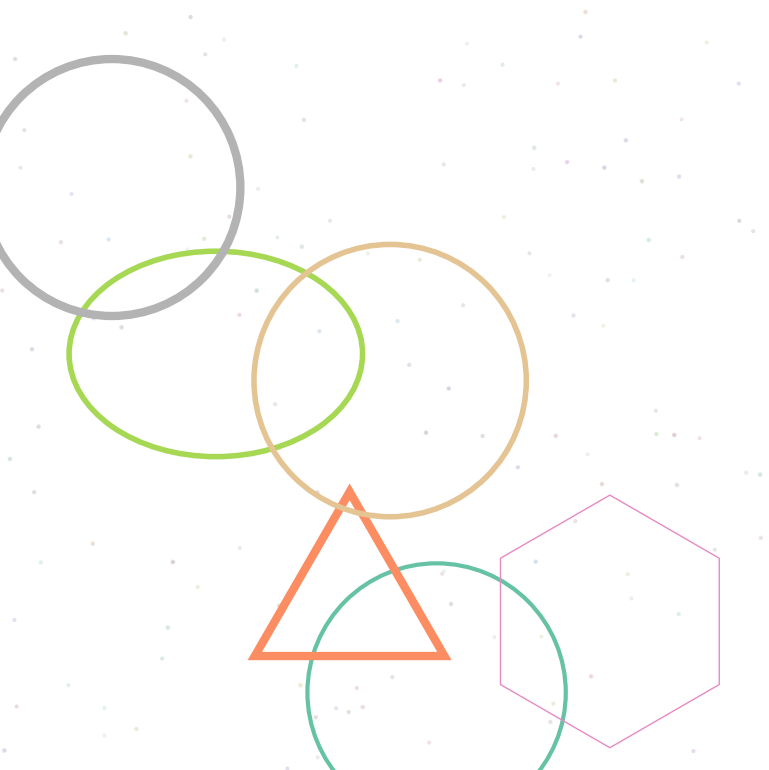[{"shape": "circle", "thickness": 1.5, "radius": 0.84, "center": [0.567, 0.101]}, {"shape": "triangle", "thickness": 3, "radius": 0.71, "center": [0.454, 0.219]}, {"shape": "hexagon", "thickness": 0.5, "radius": 0.82, "center": [0.792, 0.193]}, {"shape": "oval", "thickness": 2, "radius": 0.95, "center": [0.28, 0.54]}, {"shape": "circle", "thickness": 2, "radius": 0.88, "center": [0.507, 0.506]}, {"shape": "circle", "thickness": 3, "radius": 0.83, "center": [0.145, 0.756]}]